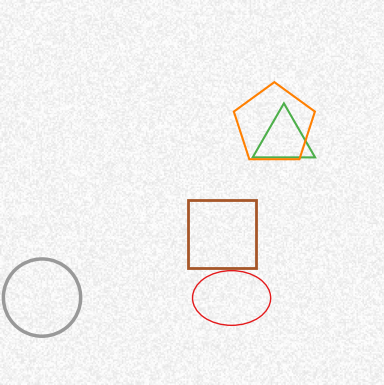[{"shape": "oval", "thickness": 1, "radius": 0.51, "center": [0.602, 0.226]}, {"shape": "triangle", "thickness": 1.5, "radius": 0.47, "center": [0.737, 0.638]}, {"shape": "pentagon", "thickness": 1.5, "radius": 0.55, "center": [0.713, 0.676]}, {"shape": "square", "thickness": 2, "radius": 0.44, "center": [0.577, 0.393]}, {"shape": "circle", "thickness": 2.5, "radius": 0.5, "center": [0.109, 0.227]}]